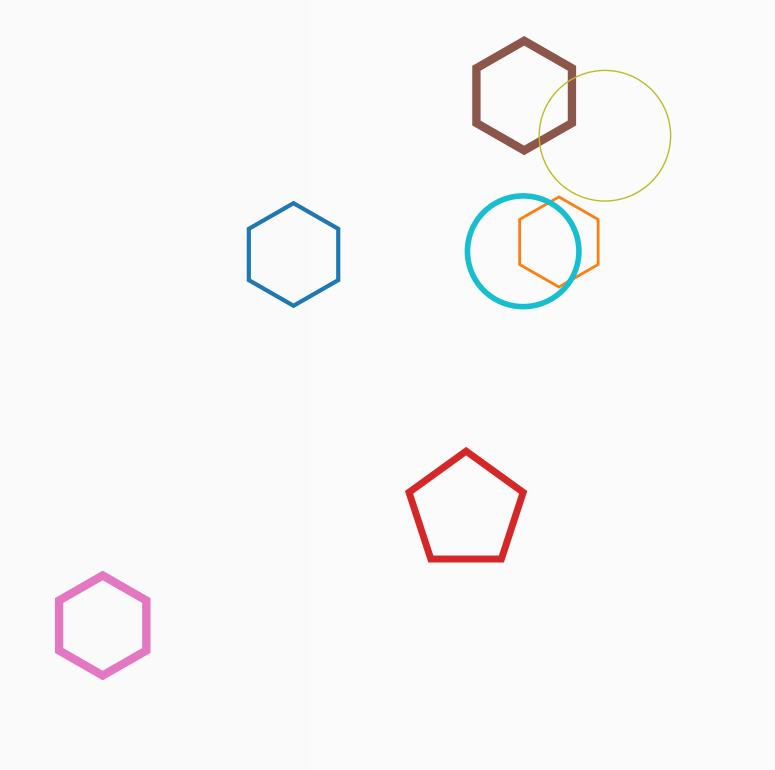[{"shape": "hexagon", "thickness": 1.5, "radius": 0.33, "center": [0.379, 0.67]}, {"shape": "hexagon", "thickness": 1, "radius": 0.29, "center": [0.721, 0.686]}, {"shape": "pentagon", "thickness": 2.5, "radius": 0.39, "center": [0.601, 0.337]}, {"shape": "hexagon", "thickness": 3, "radius": 0.36, "center": [0.676, 0.876]}, {"shape": "hexagon", "thickness": 3, "radius": 0.32, "center": [0.133, 0.188]}, {"shape": "circle", "thickness": 0.5, "radius": 0.42, "center": [0.781, 0.824]}, {"shape": "circle", "thickness": 2, "radius": 0.36, "center": [0.675, 0.674]}]